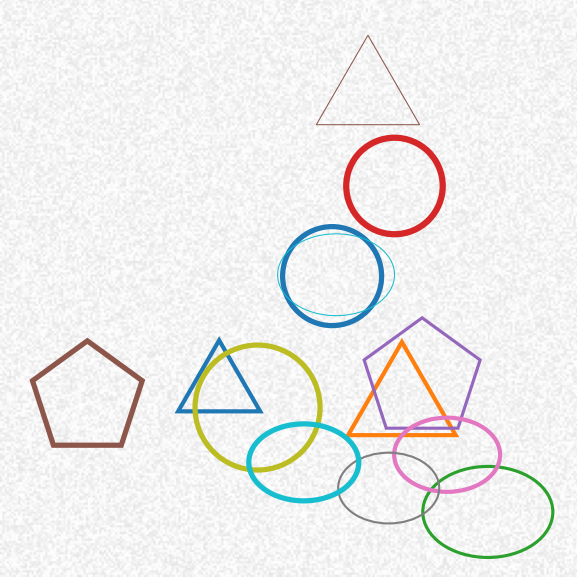[{"shape": "circle", "thickness": 2.5, "radius": 0.43, "center": [0.575, 0.521]}, {"shape": "triangle", "thickness": 2, "radius": 0.41, "center": [0.379, 0.328]}, {"shape": "triangle", "thickness": 2, "radius": 0.54, "center": [0.696, 0.299]}, {"shape": "oval", "thickness": 1.5, "radius": 0.56, "center": [0.845, 0.113]}, {"shape": "circle", "thickness": 3, "radius": 0.42, "center": [0.683, 0.677]}, {"shape": "pentagon", "thickness": 1.5, "radius": 0.53, "center": [0.731, 0.343]}, {"shape": "triangle", "thickness": 0.5, "radius": 0.52, "center": [0.637, 0.835]}, {"shape": "pentagon", "thickness": 2.5, "radius": 0.5, "center": [0.151, 0.309]}, {"shape": "oval", "thickness": 2, "radius": 0.46, "center": [0.774, 0.212]}, {"shape": "oval", "thickness": 1, "radius": 0.44, "center": [0.673, 0.154]}, {"shape": "circle", "thickness": 2.5, "radius": 0.54, "center": [0.446, 0.293]}, {"shape": "oval", "thickness": 2.5, "radius": 0.48, "center": [0.526, 0.198]}, {"shape": "oval", "thickness": 0.5, "radius": 0.51, "center": [0.582, 0.523]}]